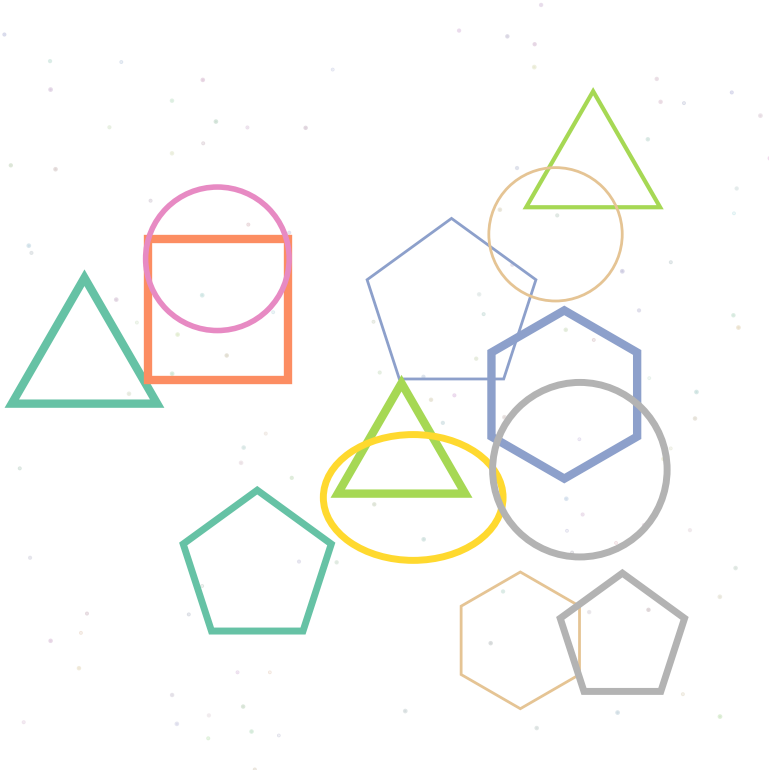[{"shape": "pentagon", "thickness": 2.5, "radius": 0.51, "center": [0.334, 0.262]}, {"shape": "triangle", "thickness": 3, "radius": 0.55, "center": [0.11, 0.53]}, {"shape": "square", "thickness": 3, "radius": 0.46, "center": [0.283, 0.598]}, {"shape": "pentagon", "thickness": 1, "radius": 0.58, "center": [0.586, 0.601]}, {"shape": "hexagon", "thickness": 3, "radius": 0.55, "center": [0.733, 0.488]}, {"shape": "circle", "thickness": 2, "radius": 0.47, "center": [0.282, 0.664]}, {"shape": "triangle", "thickness": 1.5, "radius": 0.5, "center": [0.77, 0.781]}, {"shape": "triangle", "thickness": 3, "radius": 0.48, "center": [0.521, 0.407]}, {"shape": "oval", "thickness": 2.5, "radius": 0.58, "center": [0.537, 0.354]}, {"shape": "circle", "thickness": 1, "radius": 0.43, "center": [0.721, 0.696]}, {"shape": "hexagon", "thickness": 1, "radius": 0.44, "center": [0.676, 0.168]}, {"shape": "pentagon", "thickness": 2.5, "radius": 0.42, "center": [0.808, 0.171]}, {"shape": "circle", "thickness": 2.5, "radius": 0.57, "center": [0.753, 0.39]}]